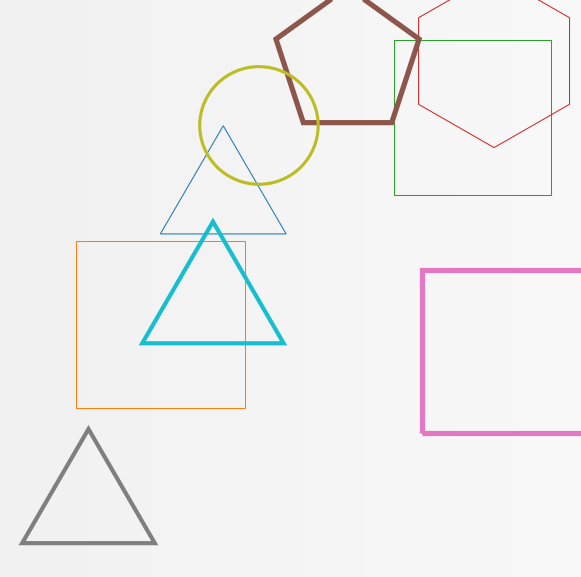[{"shape": "triangle", "thickness": 0.5, "radius": 0.62, "center": [0.384, 0.656]}, {"shape": "square", "thickness": 0.5, "radius": 0.72, "center": [0.276, 0.438]}, {"shape": "square", "thickness": 0.5, "radius": 0.67, "center": [0.813, 0.795]}, {"shape": "hexagon", "thickness": 0.5, "radius": 0.75, "center": [0.85, 0.893]}, {"shape": "pentagon", "thickness": 2.5, "radius": 0.65, "center": [0.598, 0.891]}, {"shape": "square", "thickness": 2.5, "radius": 0.71, "center": [0.867, 0.391]}, {"shape": "triangle", "thickness": 2, "radius": 0.66, "center": [0.152, 0.124]}, {"shape": "circle", "thickness": 1.5, "radius": 0.51, "center": [0.446, 0.782]}, {"shape": "triangle", "thickness": 2, "radius": 0.7, "center": [0.366, 0.475]}]